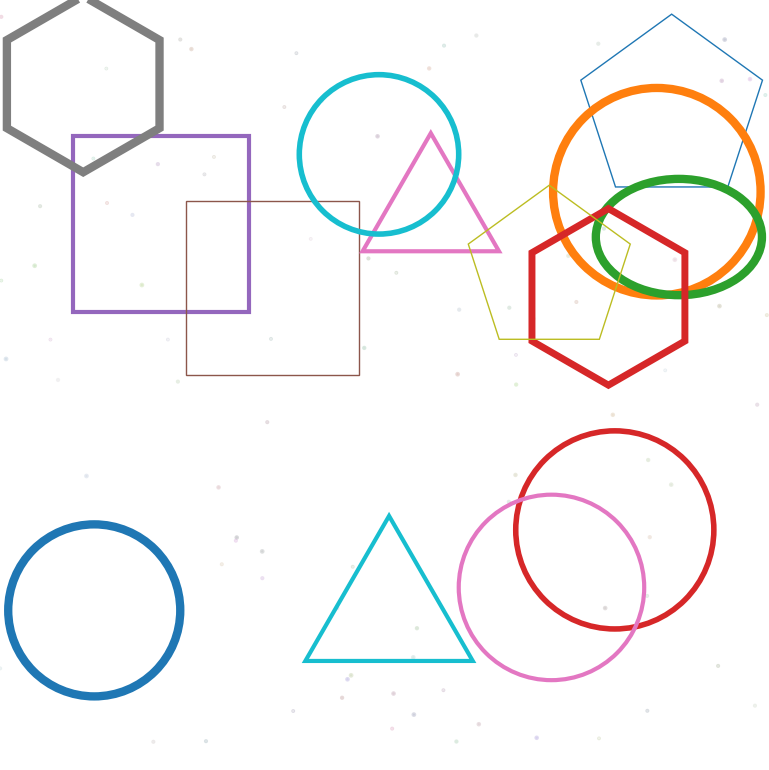[{"shape": "pentagon", "thickness": 0.5, "radius": 0.62, "center": [0.872, 0.858]}, {"shape": "circle", "thickness": 3, "radius": 0.56, "center": [0.122, 0.207]}, {"shape": "circle", "thickness": 3, "radius": 0.67, "center": [0.853, 0.751]}, {"shape": "oval", "thickness": 3, "radius": 0.54, "center": [0.882, 0.692]}, {"shape": "circle", "thickness": 2, "radius": 0.64, "center": [0.798, 0.312]}, {"shape": "hexagon", "thickness": 2.5, "radius": 0.57, "center": [0.79, 0.614]}, {"shape": "square", "thickness": 1.5, "radius": 0.57, "center": [0.209, 0.709]}, {"shape": "square", "thickness": 0.5, "radius": 0.56, "center": [0.354, 0.626]}, {"shape": "triangle", "thickness": 1.5, "radius": 0.51, "center": [0.559, 0.725]}, {"shape": "circle", "thickness": 1.5, "radius": 0.6, "center": [0.716, 0.237]}, {"shape": "hexagon", "thickness": 3, "radius": 0.57, "center": [0.108, 0.891]}, {"shape": "pentagon", "thickness": 0.5, "radius": 0.55, "center": [0.713, 0.649]}, {"shape": "triangle", "thickness": 1.5, "radius": 0.63, "center": [0.505, 0.204]}, {"shape": "circle", "thickness": 2, "radius": 0.52, "center": [0.492, 0.8]}]